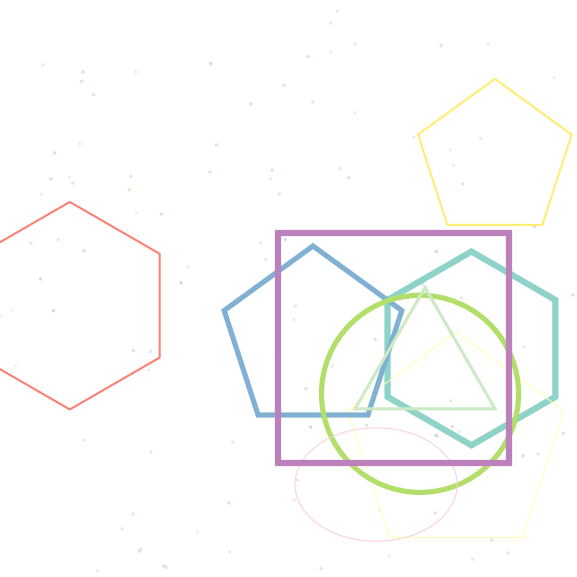[{"shape": "hexagon", "thickness": 3, "radius": 0.84, "center": [0.816, 0.396]}, {"shape": "pentagon", "thickness": 0.5, "radius": 0.98, "center": [0.79, 0.227]}, {"shape": "hexagon", "thickness": 1, "radius": 0.9, "center": [0.121, 0.47]}, {"shape": "pentagon", "thickness": 2.5, "radius": 0.81, "center": [0.542, 0.411]}, {"shape": "circle", "thickness": 2.5, "radius": 0.85, "center": [0.727, 0.317]}, {"shape": "oval", "thickness": 0.5, "radius": 0.7, "center": [0.651, 0.16]}, {"shape": "square", "thickness": 3, "radius": 1.0, "center": [0.682, 0.397]}, {"shape": "triangle", "thickness": 1.5, "radius": 0.7, "center": [0.736, 0.361]}, {"shape": "pentagon", "thickness": 1, "radius": 0.7, "center": [0.857, 0.723]}]